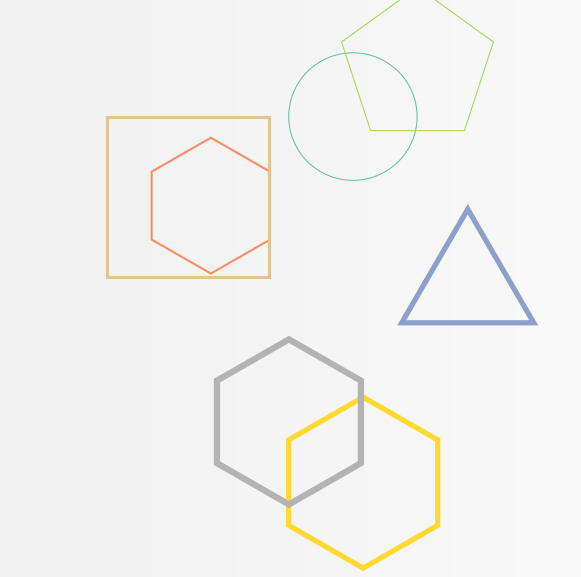[{"shape": "circle", "thickness": 0.5, "radius": 0.55, "center": [0.607, 0.797]}, {"shape": "hexagon", "thickness": 1, "radius": 0.59, "center": [0.363, 0.643]}, {"shape": "triangle", "thickness": 2.5, "radius": 0.66, "center": [0.805, 0.506]}, {"shape": "pentagon", "thickness": 0.5, "radius": 0.69, "center": [0.718, 0.884]}, {"shape": "hexagon", "thickness": 2.5, "radius": 0.74, "center": [0.625, 0.163]}, {"shape": "square", "thickness": 1.5, "radius": 0.7, "center": [0.323, 0.658]}, {"shape": "hexagon", "thickness": 3, "radius": 0.71, "center": [0.497, 0.269]}]